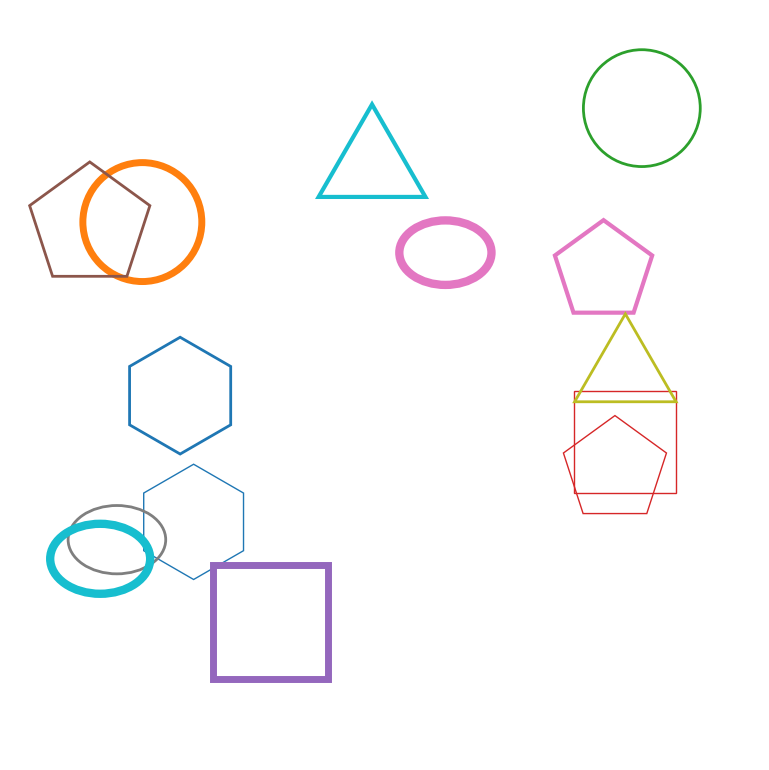[{"shape": "hexagon", "thickness": 1, "radius": 0.38, "center": [0.234, 0.486]}, {"shape": "hexagon", "thickness": 0.5, "radius": 0.37, "center": [0.251, 0.322]}, {"shape": "circle", "thickness": 2.5, "radius": 0.39, "center": [0.185, 0.712]}, {"shape": "circle", "thickness": 1, "radius": 0.38, "center": [0.834, 0.86]}, {"shape": "square", "thickness": 0.5, "radius": 0.33, "center": [0.812, 0.426]}, {"shape": "pentagon", "thickness": 0.5, "radius": 0.35, "center": [0.799, 0.39]}, {"shape": "square", "thickness": 2.5, "radius": 0.37, "center": [0.351, 0.192]}, {"shape": "pentagon", "thickness": 1, "radius": 0.41, "center": [0.117, 0.708]}, {"shape": "oval", "thickness": 3, "radius": 0.3, "center": [0.578, 0.672]}, {"shape": "pentagon", "thickness": 1.5, "radius": 0.33, "center": [0.784, 0.648]}, {"shape": "oval", "thickness": 1, "radius": 0.32, "center": [0.152, 0.299]}, {"shape": "triangle", "thickness": 1, "radius": 0.38, "center": [0.812, 0.516]}, {"shape": "oval", "thickness": 3, "radius": 0.32, "center": [0.13, 0.274]}, {"shape": "triangle", "thickness": 1.5, "radius": 0.4, "center": [0.483, 0.784]}]